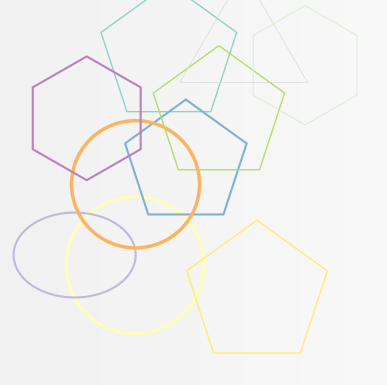[{"shape": "pentagon", "thickness": 1, "radius": 0.92, "center": [0.436, 0.859]}, {"shape": "circle", "thickness": 2, "radius": 0.89, "center": [0.349, 0.311]}, {"shape": "oval", "thickness": 1.5, "radius": 0.79, "center": [0.193, 0.338]}, {"shape": "pentagon", "thickness": 1.5, "radius": 0.82, "center": [0.48, 0.576]}, {"shape": "circle", "thickness": 2.5, "radius": 0.83, "center": [0.35, 0.521]}, {"shape": "pentagon", "thickness": 1, "radius": 0.89, "center": [0.565, 0.703]}, {"shape": "triangle", "thickness": 0.5, "radius": 0.95, "center": [0.629, 0.881]}, {"shape": "hexagon", "thickness": 1.5, "radius": 0.8, "center": [0.224, 0.693]}, {"shape": "hexagon", "thickness": 0.5, "radius": 0.77, "center": [0.787, 0.83]}, {"shape": "pentagon", "thickness": 1, "radius": 0.95, "center": [0.663, 0.237]}]